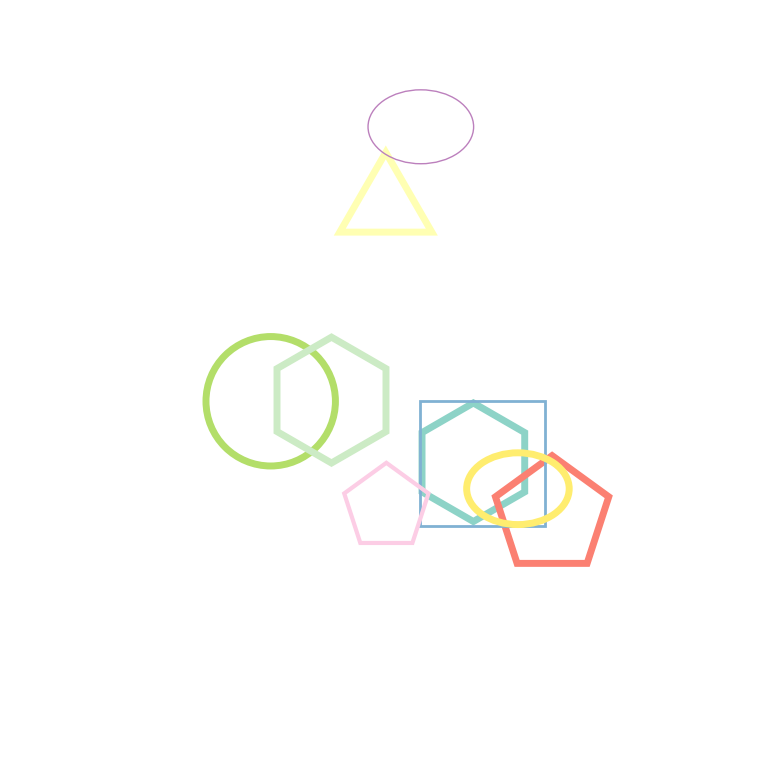[{"shape": "hexagon", "thickness": 2.5, "radius": 0.38, "center": [0.615, 0.4]}, {"shape": "triangle", "thickness": 2.5, "radius": 0.35, "center": [0.501, 0.733]}, {"shape": "pentagon", "thickness": 2.5, "radius": 0.39, "center": [0.717, 0.331]}, {"shape": "square", "thickness": 1, "radius": 0.4, "center": [0.627, 0.398]}, {"shape": "circle", "thickness": 2.5, "radius": 0.42, "center": [0.352, 0.479]}, {"shape": "pentagon", "thickness": 1.5, "radius": 0.29, "center": [0.502, 0.341]}, {"shape": "oval", "thickness": 0.5, "radius": 0.34, "center": [0.547, 0.835]}, {"shape": "hexagon", "thickness": 2.5, "radius": 0.41, "center": [0.431, 0.48]}, {"shape": "oval", "thickness": 2.5, "radius": 0.33, "center": [0.673, 0.365]}]